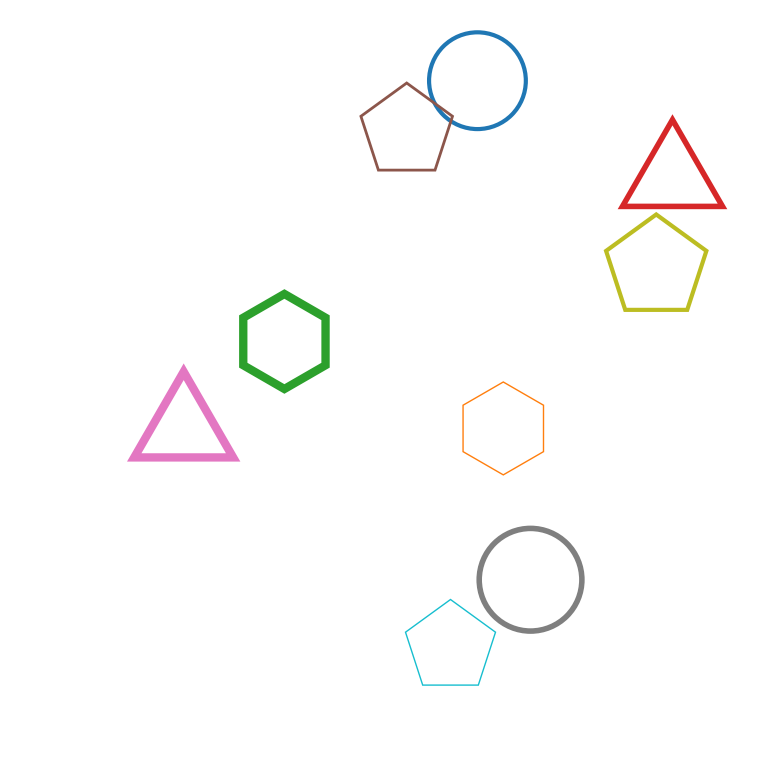[{"shape": "circle", "thickness": 1.5, "radius": 0.31, "center": [0.62, 0.895]}, {"shape": "hexagon", "thickness": 0.5, "radius": 0.3, "center": [0.654, 0.444]}, {"shape": "hexagon", "thickness": 3, "radius": 0.31, "center": [0.369, 0.557]}, {"shape": "triangle", "thickness": 2, "radius": 0.37, "center": [0.873, 0.769]}, {"shape": "pentagon", "thickness": 1, "radius": 0.31, "center": [0.528, 0.83]}, {"shape": "triangle", "thickness": 3, "radius": 0.37, "center": [0.239, 0.443]}, {"shape": "circle", "thickness": 2, "radius": 0.33, "center": [0.689, 0.247]}, {"shape": "pentagon", "thickness": 1.5, "radius": 0.34, "center": [0.852, 0.653]}, {"shape": "pentagon", "thickness": 0.5, "radius": 0.31, "center": [0.585, 0.16]}]